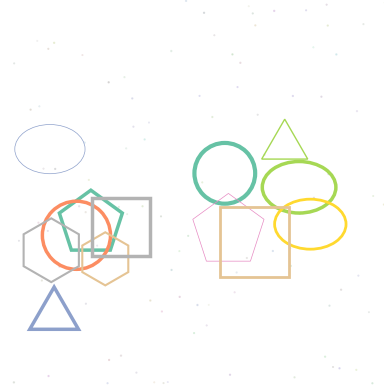[{"shape": "pentagon", "thickness": 2.5, "radius": 0.43, "center": [0.236, 0.42]}, {"shape": "circle", "thickness": 3, "radius": 0.39, "center": [0.584, 0.55]}, {"shape": "circle", "thickness": 2.5, "radius": 0.44, "center": [0.199, 0.389]}, {"shape": "triangle", "thickness": 2.5, "radius": 0.37, "center": [0.141, 0.181]}, {"shape": "oval", "thickness": 0.5, "radius": 0.46, "center": [0.13, 0.613]}, {"shape": "pentagon", "thickness": 0.5, "radius": 0.49, "center": [0.593, 0.4]}, {"shape": "triangle", "thickness": 1, "radius": 0.35, "center": [0.74, 0.621]}, {"shape": "oval", "thickness": 2.5, "radius": 0.48, "center": [0.777, 0.514]}, {"shape": "oval", "thickness": 2, "radius": 0.46, "center": [0.806, 0.418]}, {"shape": "hexagon", "thickness": 1.5, "radius": 0.34, "center": [0.273, 0.328]}, {"shape": "square", "thickness": 2, "radius": 0.45, "center": [0.661, 0.371]}, {"shape": "hexagon", "thickness": 1.5, "radius": 0.41, "center": [0.133, 0.35]}, {"shape": "square", "thickness": 2.5, "radius": 0.38, "center": [0.313, 0.409]}]